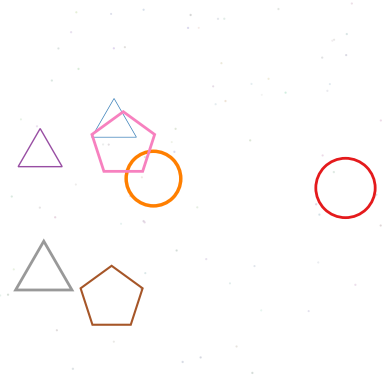[{"shape": "circle", "thickness": 2, "radius": 0.39, "center": [0.897, 0.512]}, {"shape": "triangle", "thickness": 0.5, "radius": 0.34, "center": [0.296, 0.677]}, {"shape": "triangle", "thickness": 1, "radius": 0.33, "center": [0.104, 0.6]}, {"shape": "circle", "thickness": 2.5, "radius": 0.35, "center": [0.399, 0.536]}, {"shape": "pentagon", "thickness": 1.5, "radius": 0.42, "center": [0.29, 0.225]}, {"shape": "pentagon", "thickness": 2, "radius": 0.43, "center": [0.32, 0.624]}, {"shape": "triangle", "thickness": 2, "radius": 0.42, "center": [0.114, 0.289]}]